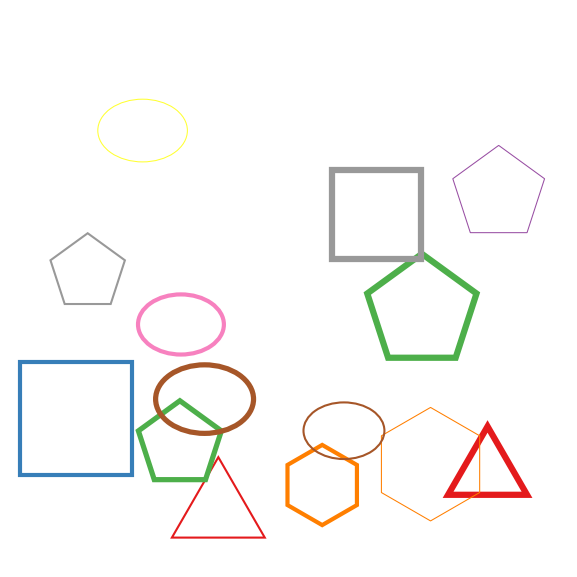[{"shape": "triangle", "thickness": 1, "radius": 0.46, "center": [0.378, 0.115]}, {"shape": "triangle", "thickness": 3, "radius": 0.39, "center": [0.844, 0.182]}, {"shape": "square", "thickness": 2, "radius": 0.49, "center": [0.131, 0.275]}, {"shape": "pentagon", "thickness": 3, "radius": 0.5, "center": [0.731, 0.46]}, {"shape": "pentagon", "thickness": 2.5, "radius": 0.38, "center": [0.311, 0.23]}, {"shape": "pentagon", "thickness": 0.5, "radius": 0.42, "center": [0.864, 0.664]}, {"shape": "hexagon", "thickness": 0.5, "radius": 0.49, "center": [0.746, 0.195]}, {"shape": "hexagon", "thickness": 2, "radius": 0.35, "center": [0.558, 0.159]}, {"shape": "oval", "thickness": 0.5, "radius": 0.39, "center": [0.247, 0.773]}, {"shape": "oval", "thickness": 2.5, "radius": 0.42, "center": [0.354, 0.308]}, {"shape": "oval", "thickness": 1, "radius": 0.35, "center": [0.596, 0.253]}, {"shape": "oval", "thickness": 2, "radius": 0.37, "center": [0.313, 0.437]}, {"shape": "square", "thickness": 3, "radius": 0.39, "center": [0.652, 0.628]}, {"shape": "pentagon", "thickness": 1, "radius": 0.34, "center": [0.152, 0.528]}]